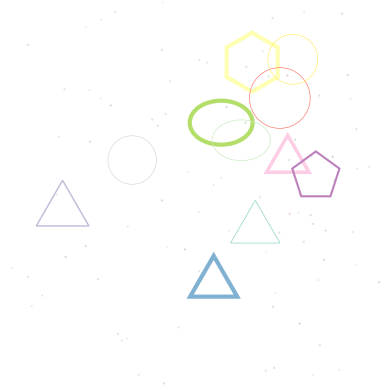[{"shape": "triangle", "thickness": 0.5, "radius": 0.37, "center": [0.663, 0.406]}, {"shape": "hexagon", "thickness": 3, "radius": 0.38, "center": [0.655, 0.838]}, {"shape": "triangle", "thickness": 1, "radius": 0.39, "center": [0.163, 0.453]}, {"shape": "circle", "thickness": 0.5, "radius": 0.39, "center": [0.727, 0.745]}, {"shape": "triangle", "thickness": 3, "radius": 0.35, "center": [0.555, 0.265]}, {"shape": "oval", "thickness": 3, "radius": 0.41, "center": [0.574, 0.681]}, {"shape": "triangle", "thickness": 2.5, "radius": 0.32, "center": [0.747, 0.585]}, {"shape": "circle", "thickness": 0.5, "radius": 0.32, "center": [0.343, 0.584]}, {"shape": "pentagon", "thickness": 1.5, "radius": 0.32, "center": [0.82, 0.542]}, {"shape": "oval", "thickness": 0.5, "radius": 0.38, "center": [0.627, 0.636]}, {"shape": "circle", "thickness": 0.5, "radius": 0.32, "center": [0.761, 0.846]}]